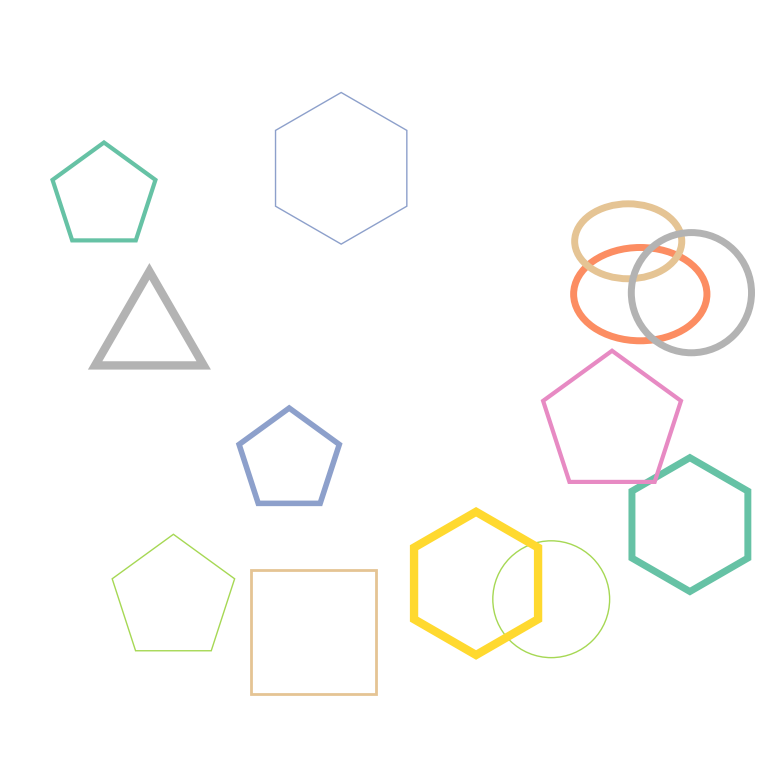[{"shape": "pentagon", "thickness": 1.5, "radius": 0.35, "center": [0.135, 0.745]}, {"shape": "hexagon", "thickness": 2.5, "radius": 0.43, "center": [0.896, 0.319]}, {"shape": "oval", "thickness": 2.5, "radius": 0.43, "center": [0.832, 0.618]}, {"shape": "pentagon", "thickness": 2, "radius": 0.34, "center": [0.376, 0.402]}, {"shape": "hexagon", "thickness": 0.5, "radius": 0.49, "center": [0.443, 0.781]}, {"shape": "pentagon", "thickness": 1.5, "radius": 0.47, "center": [0.795, 0.45]}, {"shape": "circle", "thickness": 0.5, "radius": 0.38, "center": [0.716, 0.222]}, {"shape": "pentagon", "thickness": 0.5, "radius": 0.42, "center": [0.225, 0.222]}, {"shape": "hexagon", "thickness": 3, "radius": 0.46, "center": [0.618, 0.242]}, {"shape": "oval", "thickness": 2.5, "radius": 0.35, "center": [0.816, 0.687]}, {"shape": "square", "thickness": 1, "radius": 0.4, "center": [0.407, 0.179]}, {"shape": "circle", "thickness": 2.5, "radius": 0.39, "center": [0.898, 0.62]}, {"shape": "triangle", "thickness": 3, "radius": 0.41, "center": [0.194, 0.566]}]